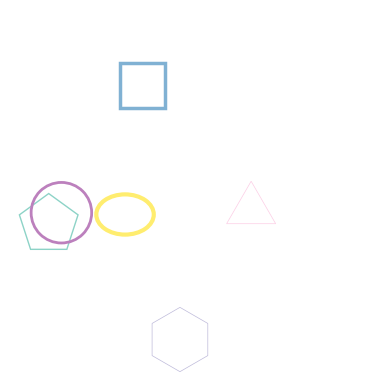[{"shape": "pentagon", "thickness": 1, "radius": 0.4, "center": [0.127, 0.417]}, {"shape": "hexagon", "thickness": 0.5, "radius": 0.42, "center": [0.467, 0.118]}, {"shape": "square", "thickness": 2.5, "radius": 0.29, "center": [0.371, 0.779]}, {"shape": "triangle", "thickness": 0.5, "radius": 0.37, "center": [0.652, 0.456]}, {"shape": "circle", "thickness": 2, "radius": 0.39, "center": [0.159, 0.448]}, {"shape": "oval", "thickness": 3, "radius": 0.37, "center": [0.325, 0.443]}]